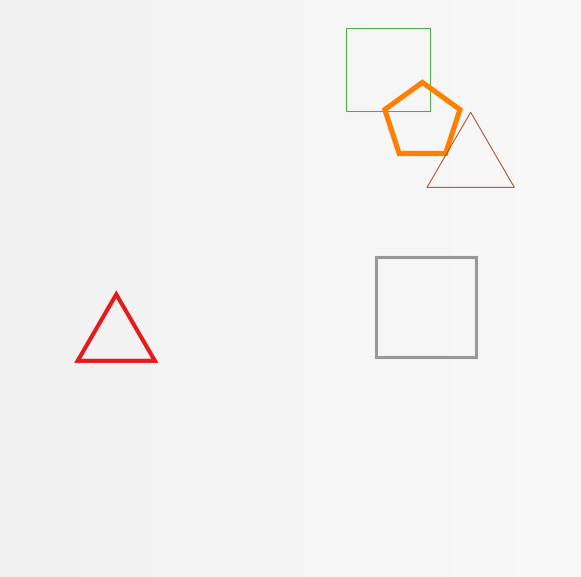[{"shape": "triangle", "thickness": 2, "radius": 0.38, "center": [0.2, 0.413]}, {"shape": "square", "thickness": 0.5, "radius": 0.36, "center": [0.667, 0.879]}, {"shape": "pentagon", "thickness": 2.5, "radius": 0.34, "center": [0.727, 0.788]}, {"shape": "triangle", "thickness": 0.5, "radius": 0.43, "center": [0.81, 0.718]}, {"shape": "square", "thickness": 1.5, "radius": 0.43, "center": [0.732, 0.467]}]